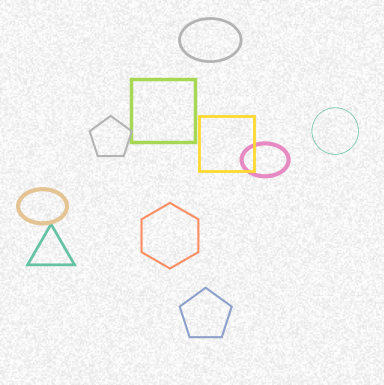[{"shape": "circle", "thickness": 0.5, "radius": 0.3, "center": [0.871, 0.66]}, {"shape": "triangle", "thickness": 2, "radius": 0.35, "center": [0.133, 0.347]}, {"shape": "hexagon", "thickness": 1.5, "radius": 0.43, "center": [0.441, 0.388]}, {"shape": "pentagon", "thickness": 1.5, "radius": 0.36, "center": [0.534, 0.182]}, {"shape": "oval", "thickness": 3, "radius": 0.31, "center": [0.689, 0.585]}, {"shape": "square", "thickness": 2.5, "radius": 0.41, "center": [0.423, 0.713]}, {"shape": "square", "thickness": 2, "radius": 0.36, "center": [0.589, 0.628]}, {"shape": "oval", "thickness": 3, "radius": 0.32, "center": [0.111, 0.464]}, {"shape": "oval", "thickness": 2, "radius": 0.4, "center": [0.546, 0.896]}, {"shape": "pentagon", "thickness": 1.5, "radius": 0.29, "center": [0.288, 0.641]}]